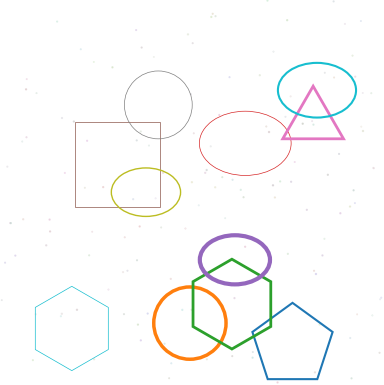[{"shape": "pentagon", "thickness": 1.5, "radius": 0.55, "center": [0.76, 0.104]}, {"shape": "circle", "thickness": 2.5, "radius": 0.47, "center": [0.493, 0.161]}, {"shape": "hexagon", "thickness": 2, "radius": 0.58, "center": [0.602, 0.21]}, {"shape": "oval", "thickness": 0.5, "radius": 0.6, "center": [0.637, 0.628]}, {"shape": "oval", "thickness": 3, "radius": 0.46, "center": [0.61, 0.325]}, {"shape": "square", "thickness": 0.5, "radius": 0.56, "center": [0.305, 0.572]}, {"shape": "triangle", "thickness": 2, "radius": 0.46, "center": [0.813, 0.685]}, {"shape": "circle", "thickness": 0.5, "radius": 0.44, "center": [0.411, 0.728]}, {"shape": "oval", "thickness": 1, "radius": 0.45, "center": [0.379, 0.501]}, {"shape": "hexagon", "thickness": 0.5, "radius": 0.55, "center": [0.186, 0.147]}, {"shape": "oval", "thickness": 1.5, "radius": 0.51, "center": [0.823, 0.766]}]